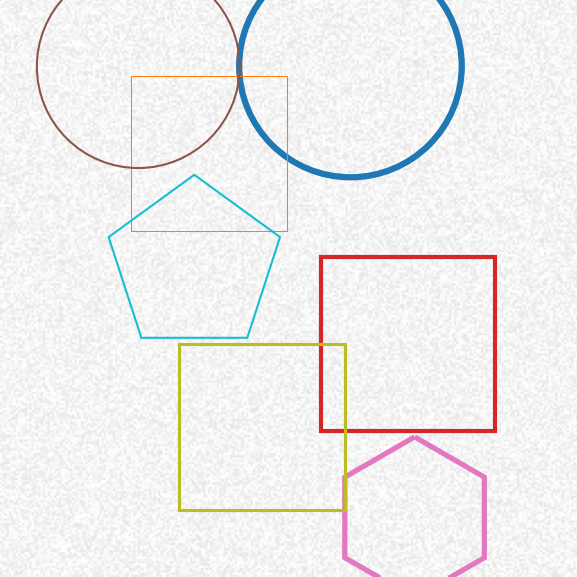[{"shape": "circle", "thickness": 3, "radius": 0.96, "center": [0.607, 0.885]}, {"shape": "square", "thickness": 0.5, "radius": 0.67, "center": [0.362, 0.733]}, {"shape": "square", "thickness": 2, "radius": 0.75, "center": [0.707, 0.403]}, {"shape": "circle", "thickness": 1, "radius": 0.88, "center": [0.239, 0.884]}, {"shape": "hexagon", "thickness": 2.5, "radius": 0.7, "center": [0.718, 0.103]}, {"shape": "square", "thickness": 1.5, "radius": 0.72, "center": [0.454, 0.259]}, {"shape": "pentagon", "thickness": 1, "radius": 0.78, "center": [0.337, 0.54]}]